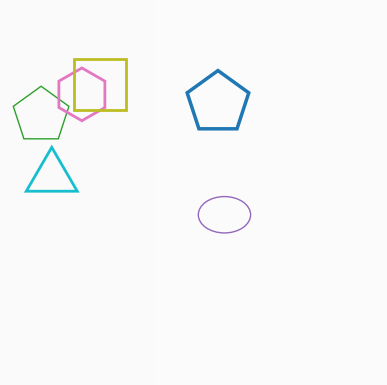[{"shape": "pentagon", "thickness": 2.5, "radius": 0.42, "center": [0.562, 0.733]}, {"shape": "pentagon", "thickness": 1, "radius": 0.38, "center": [0.106, 0.7]}, {"shape": "oval", "thickness": 1, "radius": 0.34, "center": [0.579, 0.442]}, {"shape": "hexagon", "thickness": 2, "radius": 0.34, "center": [0.211, 0.755]}, {"shape": "square", "thickness": 2, "radius": 0.33, "center": [0.258, 0.78]}, {"shape": "triangle", "thickness": 2, "radius": 0.38, "center": [0.134, 0.541]}]